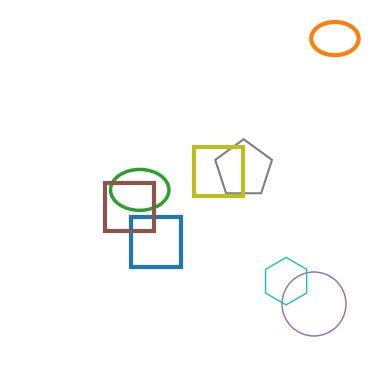[{"shape": "square", "thickness": 3, "radius": 0.32, "center": [0.406, 0.372]}, {"shape": "oval", "thickness": 3, "radius": 0.31, "center": [0.87, 0.9]}, {"shape": "oval", "thickness": 2.5, "radius": 0.38, "center": [0.363, 0.507]}, {"shape": "circle", "thickness": 1, "radius": 0.42, "center": [0.816, 0.21]}, {"shape": "square", "thickness": 3, "radius": 0.31, "center": [0.337, 0.462]}, {"shape": "pentagon", "thickness": 1.5, "radius": 0.39, "center": [0.633, 0.561]}, {"shape": "square", "thickness": 3, "radius": 0.32, "center": [0.567, 0.554]}, {"shape": "hexagon", "thickness": 1, "radius": 0.31, "center": [0.743, 0.27]}]